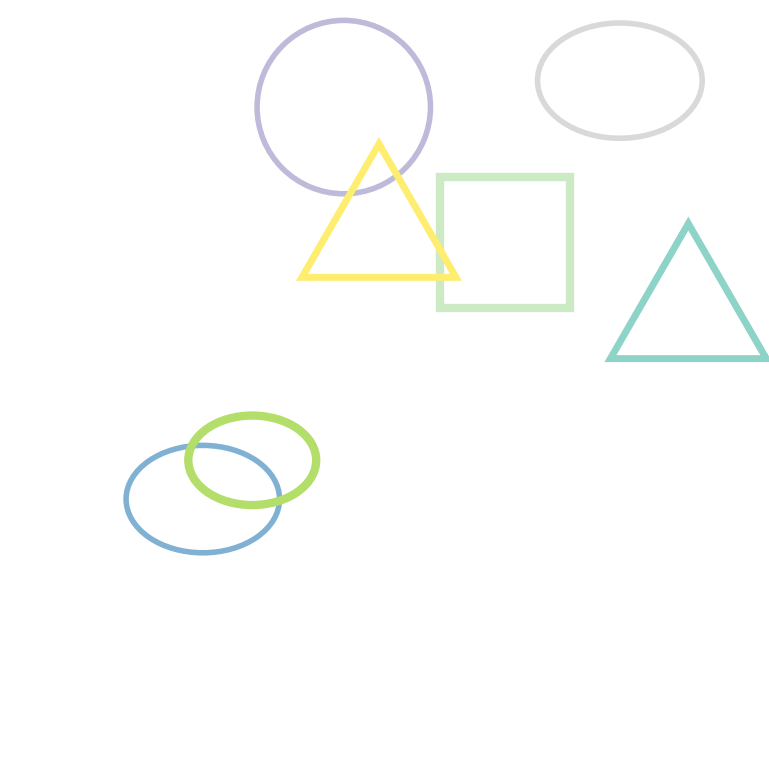[{"shape": "triangle", "thickness": 2.5, "radius": 0.58, "center": [0.894, 0.593]}, {"shape": "circle", "thickness": 2, "radius": 0.56, "center": [0.446, 0.861]}, {"shape": "oval", "thickness": 2, "radius": 0.5, "center": [0.263, 0.352]}, {"shape": "oval", "thickness": 3, "radius": 0.42, "center": [0.328, 0.402]}, {"shape": "oval", "thickness": 2, "radius": 0.53, "center": [0.805, 0.895]}, {"shape": "square", "thickness": 3, "radius": 0.42, "center": [0.656, 0.685]}, {"shape": "triangle", "thickness": 2.5, "radius": 0.58, "center": [0.492, 0.698]}]